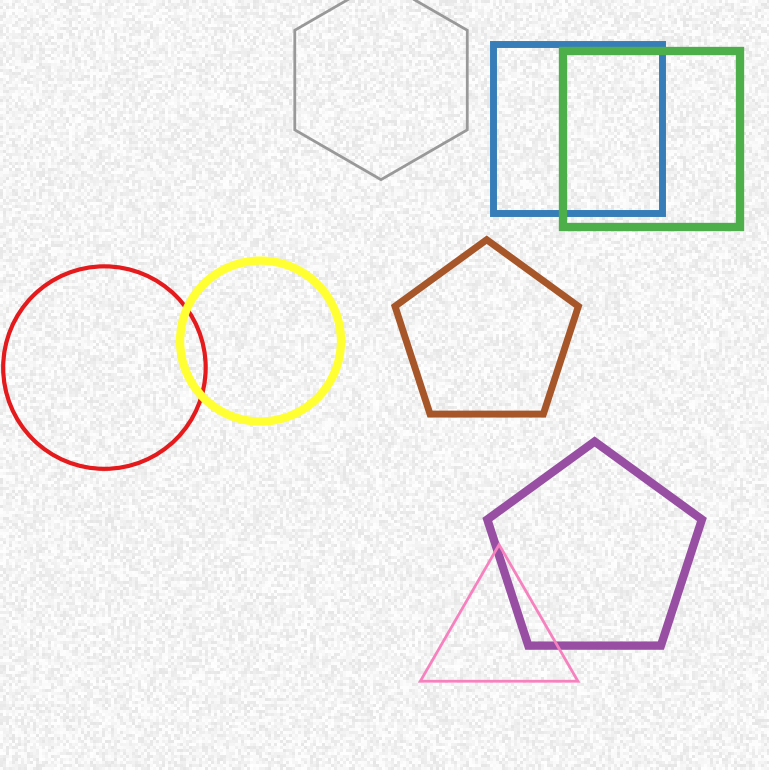[{"shape": "circle", "thickness": 1.5, "radius": 0.66, "center": [0.136, 0.523]}, {"shape": "square", "thickness": 2.5, "radius": 0.55, "center": [0.75, 0.833]}, {"shape": "square", "thickness": 3, "radius": 0.57, "center": [0.846, 0.819]}, {"shape": "pentagon", "thickness": 3, "radius": 0.73, "center": [0.772, 0.28]}, {"shape": "circle", "thickness": 3, "radius": 0.52, "center": [0.338, 0.557]}, {"shape": "pentagon", "thickness": 2.5, "radius": 0.63, "center": [0.632, 0.563]}, {"shape": "triangle", "thickness": 1, "radius": 0.59, "center": [0.648, 0.174]}, {"shape": "hexagon", "thickness": 1, "radius": 0.65, "center": [0.495, 0.896]}]